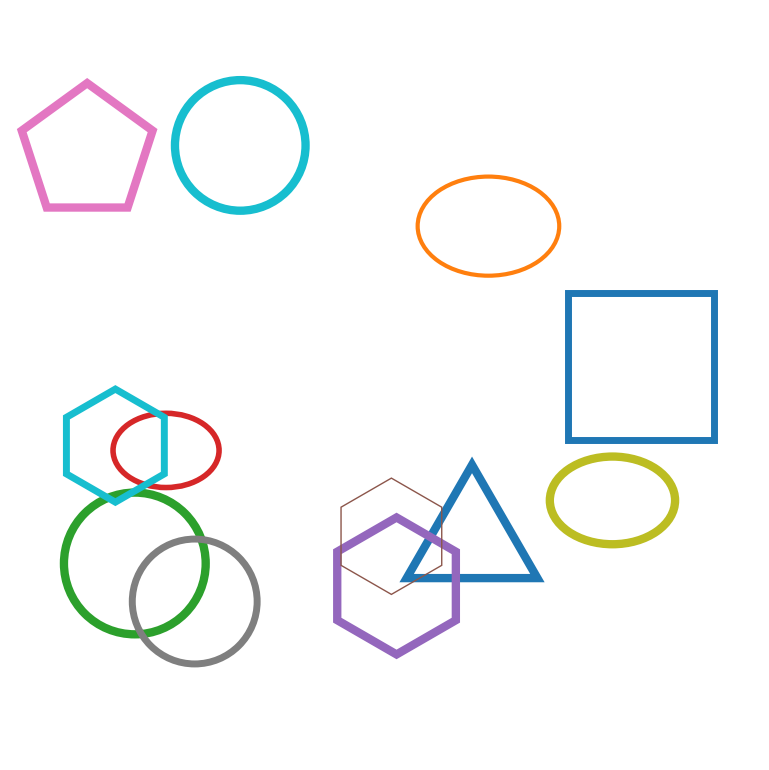[{"shape": "square", "thickness": 2.5, "radius": 0.48, "center": [0.832, 0.524]}, {"shape": "triangle", "thickness": 3, "radius": 0.49, "center": [0.613, 0.298]}, {"shape": "oval", "thickness": 1.5, "radius": 0.46, "center": [0.634, 0.706]}, {"shape": "circle", "thickness": 3, "radius": 0.46, "center": [0.175, 0.268]}, {"shape": "oval", "thickness": 2, "radius": 0.34, "center": [0.216, 0.415]}, {"shape": "hexagon", "thickness": 3, "radius": 0.44, "center": [0.515, 0.239]}, {"shape": "hexagon", "thickness": 0.5, "radius": 0.38, "center": [0.508, 0.304]}, {"shape": "pentagon", "thickness": 3, "radius": 0.45, "center": [0.113, 0.803]}, {"shape": "circle", "thickness": 2.5, "radius": 0.41, "center": [0.253, 0.219]}, {"shape": "oval", "thickness": 3, "radius": 0.41, "center": [0.795, 0.35]}, {"shape": "circle", "thickness": 3, "radius": 0.42, "center": [0.312, 0.811]}, {"shape": "hexagon", "thickness": 2.5, "radius": 0.37, "center": [0.15, 0.421]}]